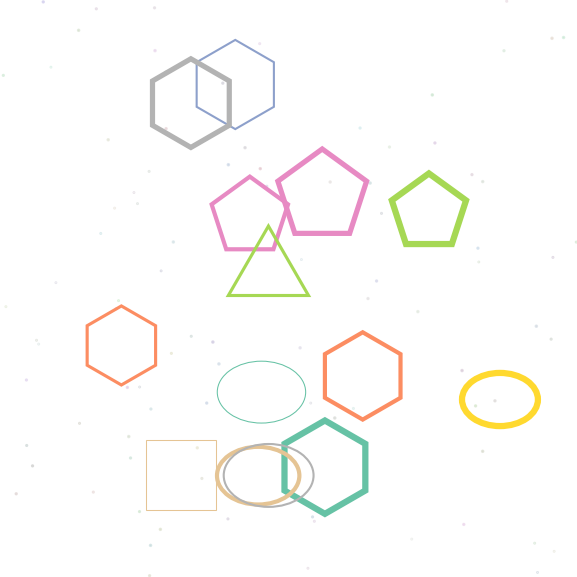[{"shape": "oval", "thickness": 0.5, "radius": 0.38, "center": [0.453, 0.32]}, {"shape": "hexagon", "thickness": 3, "radius": 0.4, "center": [0.563, 0.19]}, {"shape": "hexagon", "thickness": 1.5, "radius": 0.34, "center": [0.21, 0.401]}, {"shape": "hexagon", "thickness": 2, "radius": 0.38, "center": [0.628, 0.348]}, {"shape": "hexagon", "thickness": 1, "radius": 0.39, "center": [0.407, 0.853]}, {"shape": "pentagon", "thickness": 2.5, "radius": 0.4, "center": [0.558, 0.66]}, {"shape": "pentagon", "thickness": 2, "radius": 0.35, "center": [0.433, 0.624]}, {"shape": "pentagon", "thickness": 3, "radius": 0.34, "center": [0.743, 0.631]}, {"shape": "triangle", "thickness": 1.5, "radius": 0.4, "center": [0.465, 0.528]}, {"shape": "oval", "thickness": 3, "radius": 0.33, "center": [0.866, 0.307]}, {"shape": "oval", "thickness": 2, "radius": 0.36, "center": [0.447, 0.175]}, {"shape": "square", "thickness": 0.5, "radius": 0.3, "center": [0.313, 0.177]}, {"shape": "hexagon", "thickness": 2.5, "radius": 0.38, "center": [0.331, 0.821]}, {"shape": "oval", "thickness": 1, "radius": 0.39, "center": [0.465, 0.176]}]